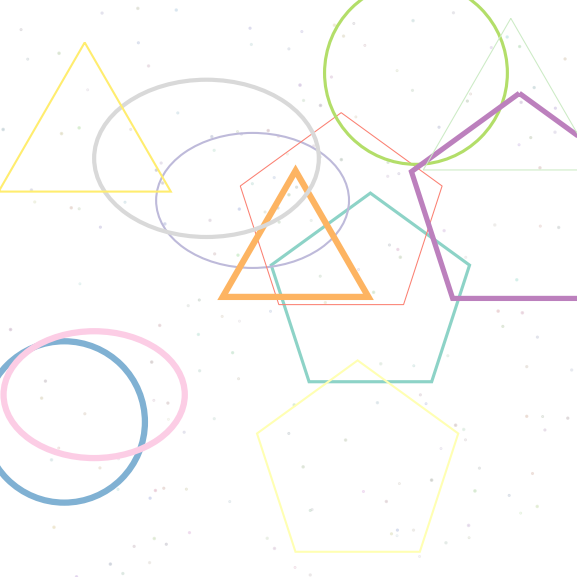[{"shape": "pentagon", "thickness": 1.5, "radius": 0.9, "center": [0.641, 0.484]}, {"shape": "pentagon", "thickness": 1, "radius": 0.92, "center": [0.619, 0.192]}, {"shape": "oval", "thickness": 1, "radius": 0.84, "center": [0.437, 0.652]}, {"shape": "pentagon", "thickness": 0.5, "radius": 0.92, "center": [0.591, 0.62]}, {"shape": "circle", "thickness": 3, "radius": 0.7, "center": [0.111, 0.268]}, {"shape": "triangle", "thickness": 3, "radius": 0.73, "center": [0.512, 0.558]}, {"shape": "circle", "thickness": 1.5, "radius": 0.79, "center": [0.72, 0.873]}, {"shape": "oval", "thickness": 3, "radius": 0.78, "center": [0.163, 0.316]}, {"shape": "oval", "thickness": 2, "radius": 0.97, "center": [0.358, 0.725]}, {"shape": "pentagon", "thickness": 2.5, "radius": 0.98, "center": [0.899, 0.641]}, {"shape": "triangle", "thickness": 0.5, "radius": 0.88, "center": [0.885, 0.792]}, {"shape": "triangle", "thickness": 1, "radius": 0.86, "center": [0.147, 0.753]}]